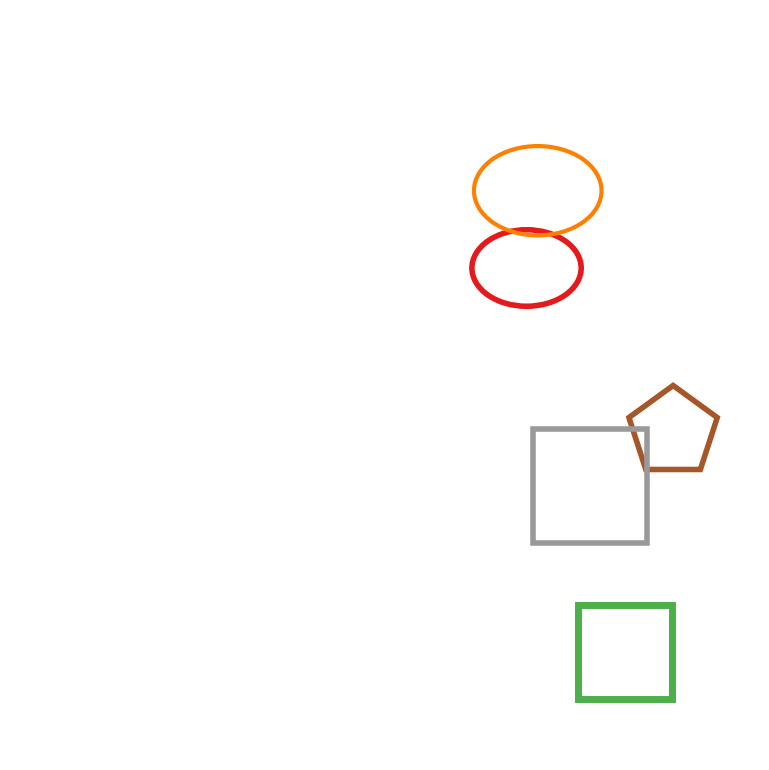[{"shape": "oval", "thickness": 2, "radius": 0.35, "center": [0.684, 0.652]}, {"shape": "square", "thickness": 2.5, "radius": 0.3, "center": [0.812, 0.154]}, {"shape": "oval", "thickness": 1.5, "radius": 0.41, "center": [0.698, 0.752]}, {"shape": "pentagon", "thickness": 2, "radius": 0.3, "center": [0.874, 0.439]}, {"shape": "square", "thickness": 2, "radius": 0.37, "center": [0.767, 0.369]}]